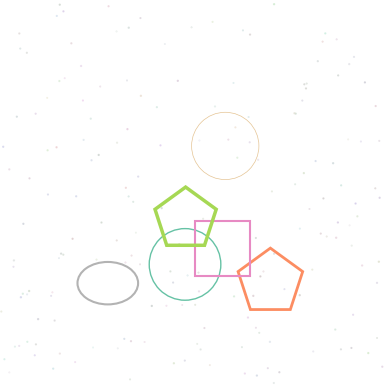[{"shape": "circle", "thickness": 1, "radius": 0.46, "center": [0.481, 0.313]}, {"shape": "pentagon", "thickness": 2, "radius": 0.44, "center": [0.702, 0.267]}, {"shape": "square", "thickness": 1.5, "radius": 0.36, "center": [0.577, 0.355]}, {"shape": "pentagon", "thickness": 2.5, "radius": 0.42, "center": [0.482, 0.431]}, {"shape": "circle", "thickness": 0.5, "radius": 0.44, "center": [0.585, 0.621]}, {"shape": "oval", "thickness": 1.5, "radius": 0.39, "center": [0.28, 0.264]}]